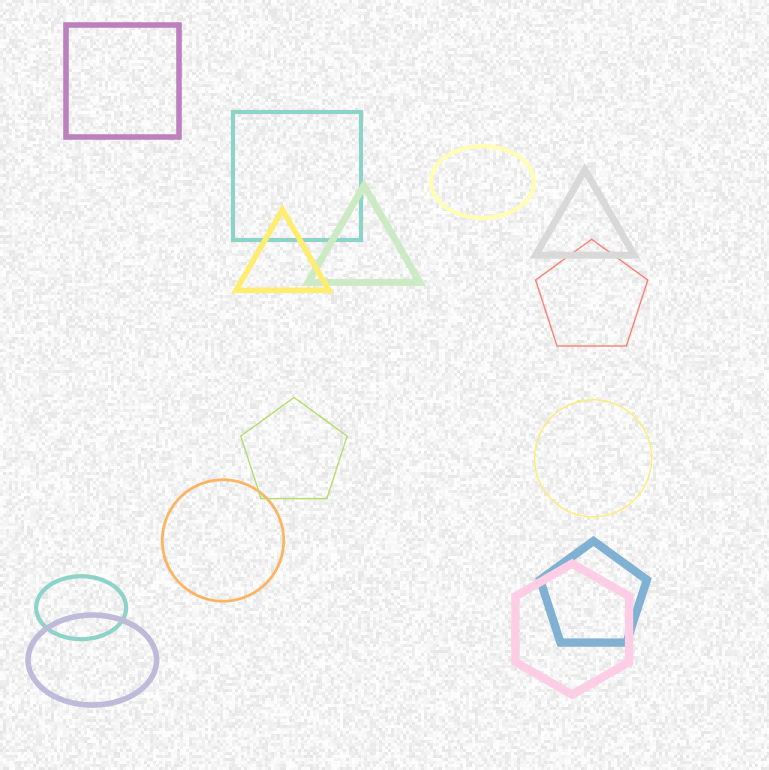[{"shape": "square", "thickness": 1.5, "radius": 0.42, "center": [0.386, 0.772]}, {"shape": "oval", "thickness": 1.5, "radius": 0.29, "center": [0.105, 0.211]}, {"shape": "oval", "thickness": 1.5, "radius": 0.33, "center": [0.627, 0.764]}, {"shape": "oval", "thickness": 2, "radius": 0.42, "center": [0.12, 0.143]}, {"shape": "pentagon", "thickness": 0.5, "radius": 0.38, "center": [0.768, 0.613]}, {"shape": "pentagon", "thickness": 3, "radius": 0.36, "center": [0.771, 0.224]}, {"shape": "circle", "thickness": 1, "radius": 0.39, "center": [0.29, 0.298]}, {"shape": "pentagon", "thickness": 0.5, "radius": 0.36, "center": [0.382, 0.411]}, {"shape": "hexagon", "thickness": 3, "radius": 0.43, "center": [0.743, 0.183]}, {"shape": "triangle", "thickness": 2.5, "radius": 0.37, "center": [0.76, 0.706]}, {"shape": "square", "thickness": 2, "radius": 0.37, "center": [0.159, 0.895]}, {"shape": "triangle", "thickness": 2.5, "radius": 0.42, "center": [0.473, 0.675]}, {"shape": "triangle", "thickness": 2, "radius": 0.35, "center": [0.367, 0.658]}, {"shape": "circle", "thickness": 0.5, "radius": 0.38, "center": [0.77, 0.405]}]